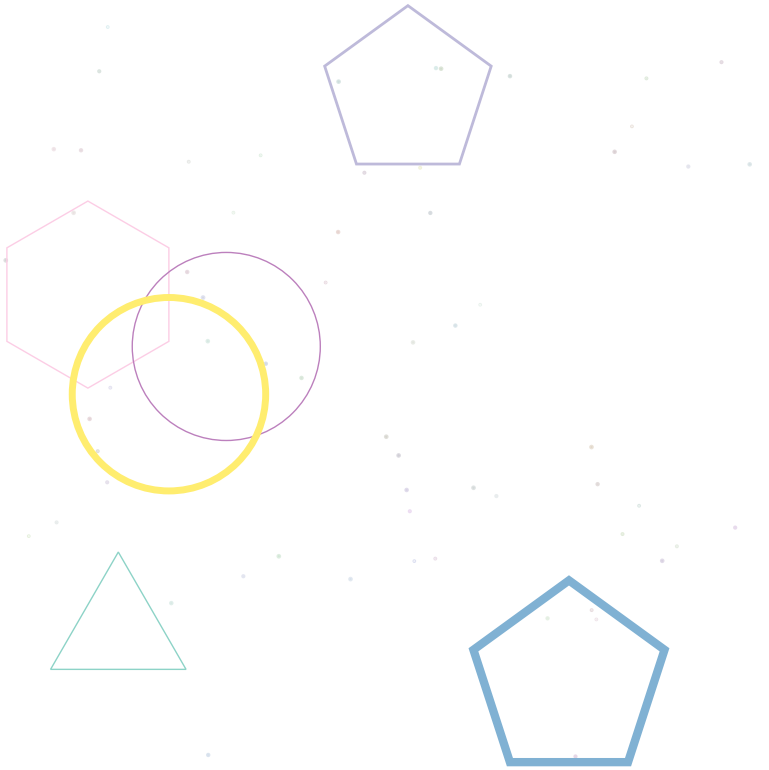[{"shape": "triangle", "thickness": 0.5, "radius": 0.51, "center": [0.154, 0.181]}, {"shape": "pentagon", "thickness": 1, "radius": 0.57, "center": [0.53, 0.879]}, {"shape": "pentagon", "thickness": 3, "radius": 0.65, "center": [0.739, 0.116]}, {"shape": "hexagon", "thickness": 0.5, "radius": 0.61, "center": [0.114, 0.617]}, {"shape": "circle", "thickness": 0.5, "radius": 0.61, "center": [0.294, 0.55]}, {"shape": "circle", "thickness": 2.5, "radius": 0.63, "center": [0.219, 0.488]}]